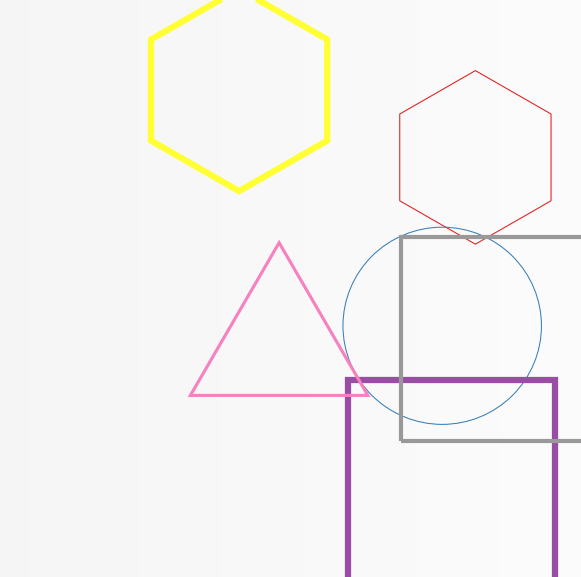[{"shape": "hexagon", "thickness": 0.5, "radius": 0.75, "center": [0.818, 0.727]}, {"shape": "circle", "thickness": 0.5, "radius": 0.85, "center": [0.761, 0.435]}, {"shape": "square", "thickness": 3, "radius": 0.89, "center": [0.777, 0.164]}, {"shape": "hexagon", "thickness": 3, "radius": 0.88, "center": [0.411, 0.843]}, {"shape": "triangle", "thickness": 1.5, "radius": 0.88, "center": [0.48, 0.403]}, {"shape": "square", "thickness": 2, "radius": 0.88, "center": [0.866, 0.413]}]